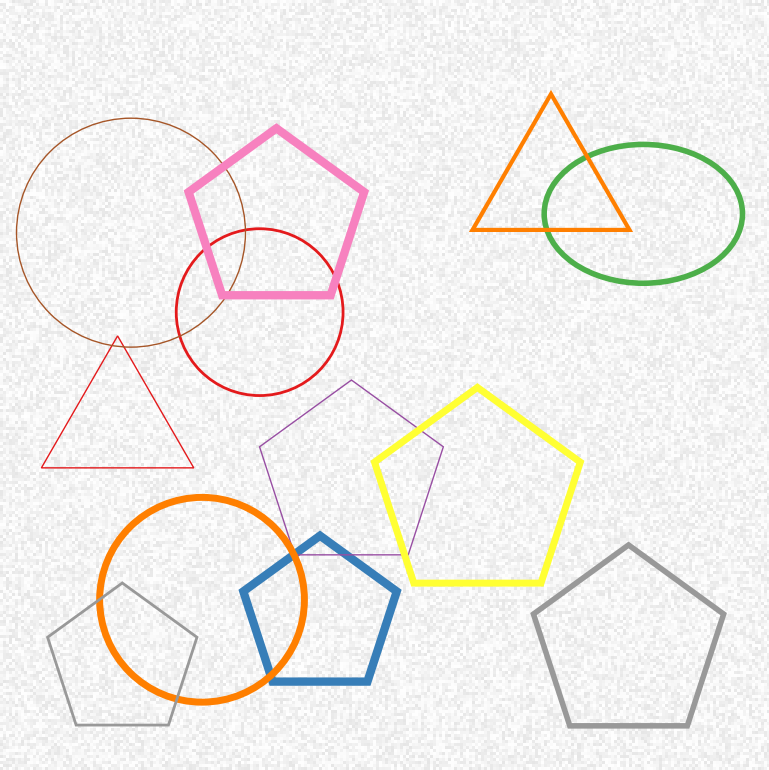[{"shape": "triangle", "thickness": 0.5, "radius": 0.57, "center": [0.153, 0.45]}, {"shape": "circle", "thickness": 1, "radius": 0.54, "center": [0.337, 0.595]}, {"shape": "pentagon", "thickness": 3, "radius": 0.52, "center": [0.416, 0.2]}, {"shape": "oval", "thickness": 2, "radius": 0.64, "center": [0.836, 0.722]}, {"shape": "pentagon", "thickness": 0.5, "radius": 0.63, "center": [0.456, 0.381]}, {"shape": "triangle", "thickness": 1.5, "radius": 0.59, "center": [0.716, 0.76]}, {"shape": "circle", "thickness": 2.5, "radius": 0.66, "center": [0.262, 0.221]}, {"shape": "pentagon", "thickness": 2.5, "radius": 0.7, "center": [0.62, 0.356]}, {"shape": "circle", "thickness": 0.5, "radius": 0.74, "center": [0.17, 0.698]}, {"shape": "pentagon", "thickness": 3, "radius": 0.6, "center": [0.359, 0.714]}, {"shape": "pentagon", "thickness": 1, "radius": 0.51, "center": [0.159, 0.141]}, {"shape": "pentagon", "thickness": 2, "radius": 0.65, "center": [0.816, 0.162]}]